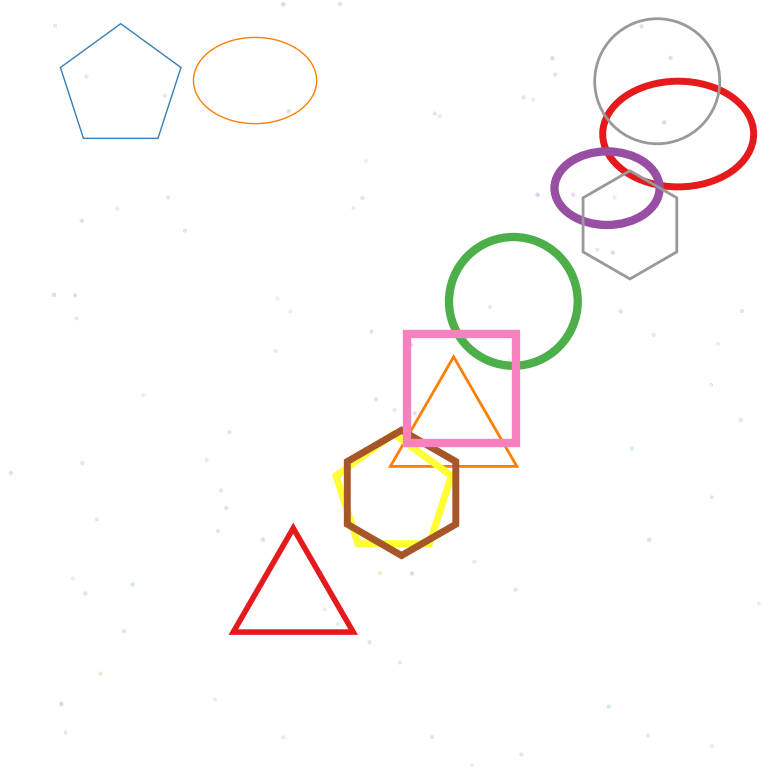[{"shape": "oval", "thickness": 2.5, "radius": 0.49, "center": [0.881, 0.826]}, {"shape": "triangle", "thickness": 2, "radius": 0.45, "center": [0.381, 0.224]}, {"shape": "pentagon", "thickness": 0.5, "radius": 0.41, "center": [0.157, 0.887]}, {"shape": "circle", "thickness": 3, "radius": 0.42, "center": [0.667, 0.609]}, {"shape": "oval", "thickness": 3, "radius": 0.34, "center": [0.788, 0.756]}, {"shape": "oval", "thickness": 0.5, "radius": 0.4, "center": [0.331, 0.895]}, {"shape": "triangle", "thickness": 1, "radius": 0.47, "center": [0.589, 0.442]}, {"shape": "pentagon", "thickness": 2.5, "radius": 0.39, "center": [0.511, 0.358]}, {"shape": "hexagon", "thickness": 2.5, "radius": 0.41, "center": [0.522, 0.36]}, {"shape": "square", "thickness": 3, "radius": 0.35, "center": [0.599, 0.496]}, {"shape": "circle", "thickness": 1, "radius": 0.41, "center": [0.854, 0.894]}, {"shape": "hexagon", "thickness": 1, "radius": 0.35, "center": [0.818, 0.708]}]